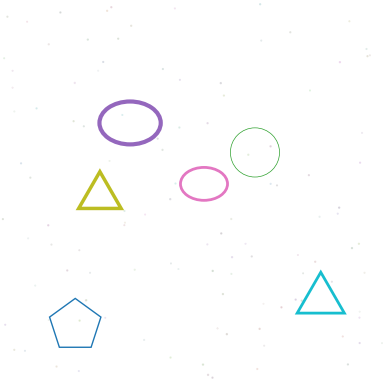[{"shape": "pentagon", "thickness": 1, "radius": 0.35, "center": [0.195, 0.155]}, {"shape": "circle", "thickness": 0.5, "radius": 0.32, "center": [0.662, 0.604]}, {"shape": "oval", "thickness": 3, "radius": 0.4, "center": [0.338, 0.681]}, {"shape": "oval", "thickness": 2, "radius": 0.31, "center": [0.53, 0.522]}, {"shape": "triangle", "thickness": 2.5, "radius": 0.32, "center": [0.259, 0.49]}, {"shape": "triangle", "thickness": 2, "radius": 0.35, "center": [0.833, 0.222]}]